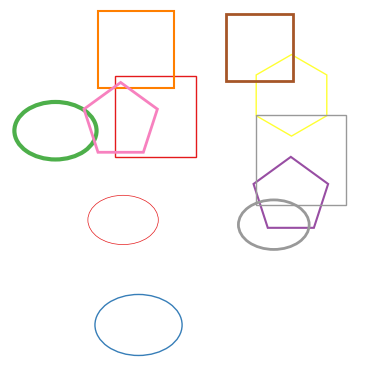[{"shape": "square", "thickness": 1, "radius": 0.53, "center": [0.403, 0.698]}, {"shape": "oval", "thickness": 0.5, "radius": 0.46, "center": [0.32, 0.429]}, {"shape": "oval", "thickness": 1, "radius": 0.57, "center": [0.36, 0.156]}, {"shape": "oval", "thickness": 3, "radius": 0.53, "center": [0.144, 0.66]}, {"shape": "pentagon", "thickness": 1.5, "radius": 0.51, "center": [0.755, 0.491]}, {"shape": "square", "thickness": 1.5, "radius": 0.49, "center": [0.352, 0.871]}, {"shape": "hexagon", "thickness": 1, "radius": 0.53, "center": [0.757, 0.752]}, {"shape": "square", "thickness": 2, "radius": 0.44, "center": [0.674, 0.877]}, {"shape": "pentagon", "thickness": 2, "radius": 0.5, "center": [0.313, 0.686]}, {"shape": "oval", "thickness": 2, "radius": 0.46, "center": [0.711, 0.416]}, {"shape": "square", "thickness": 1, "radius": 0.58, "center": [0.781, 0.586]}]